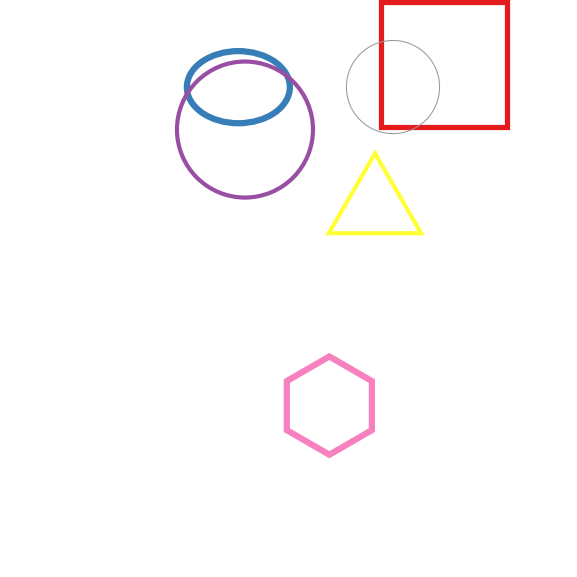[{"shape": "square", "thickness": 2.5, "radius": 0.54, "center": [0.769, 0.888]}, {"shape": "oval", "thickness": 3, "radius": 0.45, "center": [0.413, 0.848]}, {"shape": "circle", "thickness": 2, "radius": 0.59, "center": [0.424, 0.775]}, {"shape": "triangle", "thickness": 2, "radius": 0.46, "center": [0.649, 0.641]}, {"shape": "hexagon", "thickness": 3, "radius": 0.43, "center": [0.57, 0.297]}, {"shape": "circle", "thickness": 0.5, "radius": 0.4, "center": [0.681, 0.848]}]